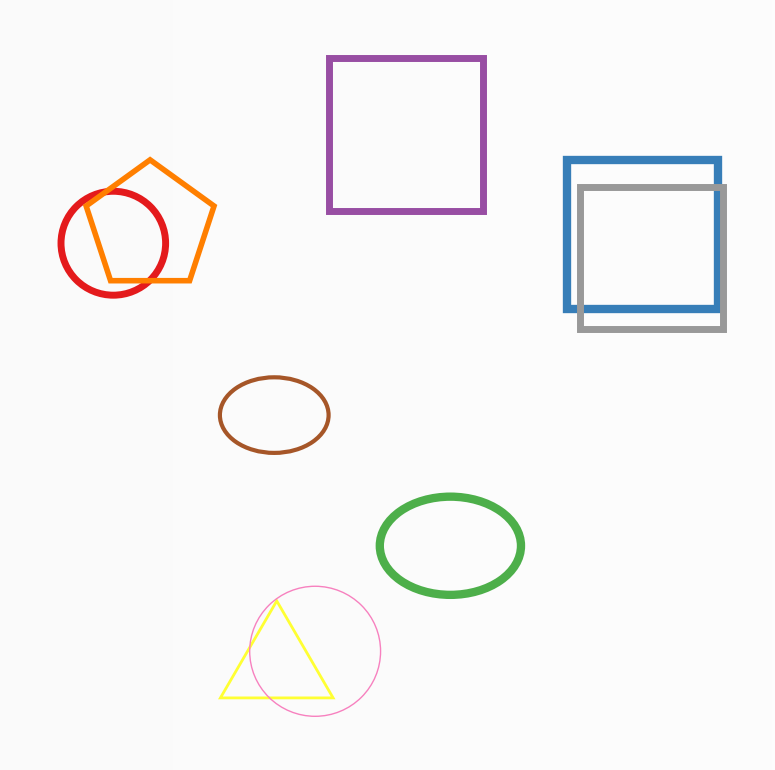[{"shape": "circle", "thickness": 2.5, "radius": 0.34, "center": [0.146, 0.684]}, {"shape": "square", "thickness": 3, "radius": 0.48, "center": [0.829, 0.695]}, {"shape": "oval", "thickness": 3, "radius": 0.46, "center": [0.581, 0.291]}, {"shape": "square", "thickness": 2.5, "radius": 0.5, "center": [0.524, 0.825]}, {"shape": "pentagon", "thickness": 2, "radius": 0.43, "center": [0.194, 0.706]}, {"shape": "triangle", "thickness": 1, "radius": 0.42, "center": [0.357, 0.136]}, {"shape": "oval", "thickness": 1.5, "radius": 0.35, "center": [0.354, 0.461]}, {"shape": "circle", "thickness": 0.5, "radius": 0.42, "center": [0.407, 0.154]}, {"shape": "square", "thickness": 2.5, "radius": 0.46, "center": [0.841, 0.665]}]